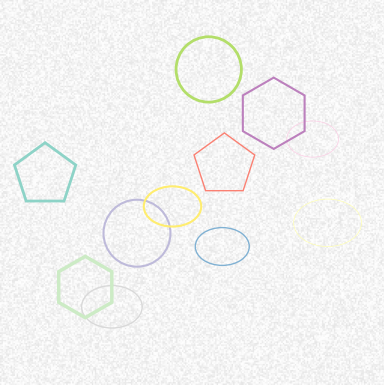[{"shape": "pentagon", "thickness": 2, "radius": 0.42, "center": [0.117, 0.546]}, {"shape": "oval", "thickness": 0.5, "radius": 0.44, "center": [0.851, 0.421]}, {"shape": "circle", "thickness": 1.5, "radius": 0.43, "center": [0.356, 0.394]}, {"shape": "pentagon", "thickness": 1, "radius": 0.41, "center": [0.583, 0.572]}, {"shape": "oval", "thickness": 1, "radius": 0.35, "center": [0.577, 0.36]}, {"shape": "circle", "thickness": 2, "radius": 0.42, "center": [0.542, 0.82]}, {"shape": "oval", "thickness": 0.5, "radius": 0.34, "center": [0.812, 0.639]}, {"shape": "oval", "thickness": 1, "radius": 0.39, "center": [0.291, 0.203]}, {"shape": "hexagon", "thickness": 1.5, "radius": 0.46, "center": [0.711, 0.706]}, {"shape": "hexagon", "thickness": 2.5, "radius": 0.4, "center": [0.221, 0.255]}, {"shape": "oval", "thickness": 1.5, "radius": 0.37, "center": [0.448, 0.464]}]